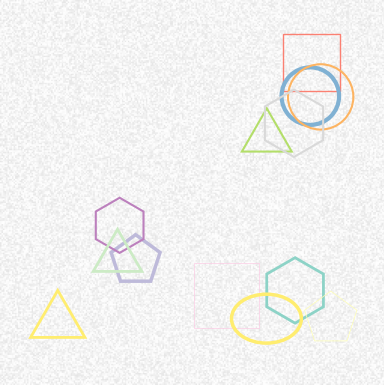[{"shape": "hexagon", "thickness": 2, "radius": 0.43, "center": [0.766, 0.246]}, {"shape": "pentagon", "thickness": 0.5, "radius": 0.36, "center": [0.859, 0.172]}, {"shape": "pentagon", "thickness": 2.5, "radius": 0.33, "center": [0.352, 0.324]}, {"shape": "square", "thickness": 1, "radius": 0.37, "center": [0.81, 0.837]}, {"shape": "circle", "thickness": 3, "radius": 0.37, "center": [0.806, 0.75]}, {"shape": "circle", "thickness": 1.5, "radius": 0.42, "center": [0.833, 0.748]}, {"shape": "triangle", "thickness": 1.5, "radius": 0.37, "center": [0.693, 0.644]}, {"shape": "square", "thickness": 0.5, "radius": 0.42, "center": [0.589, 0.234]}, {"shape": "hexagon", "thickness": 1.5, "radius": 0.44, "center": [0.764, 0.68]}, {"shape": "hexagon", "thickness": 1.5, "radius": 0.36, "center": [0.311, 0.415]}, {"shape": "triangle", "thickness": 2, "radius": 0.36, "center": [0.305, 0.331]}, {"shape": "oval", "thickness": 2.5, "radius": 0.45, "center": [0.692, 0.172]}, {"shape": "triangle", "thickness": 2, "radius": 0.41, "center": [0.15, 0.164]}]